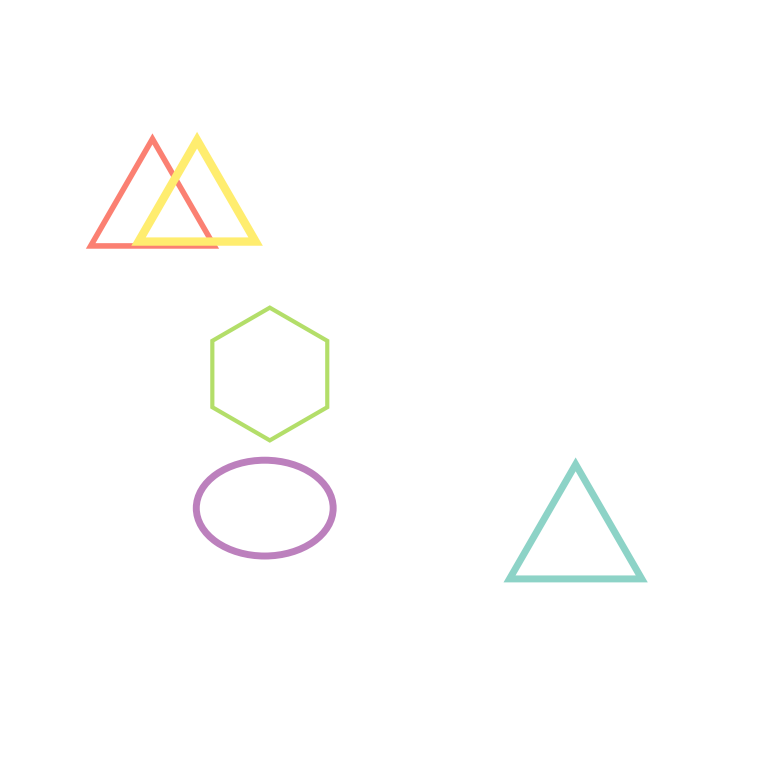[{"shape": "triangle", "thickness": 2.5, "radius": 0.5, "center": [0.748, 0.298]}, {"shape": "triangle", "thickness": 2, "radius": 0.46, "center": [0.198, 0.727]}, {"shape": "hexagon", "thickness": 1.5, "radius": 0.43, "center": [0.35, 0.514]}, {"shape": "oval", "thickness": 2.5, "radius": 0.44, "center": [0.344, 0.34]}, {"shape": "triangle", "thickness": 3, "radius": 0.44, "center": [0.256, 0.73]}]